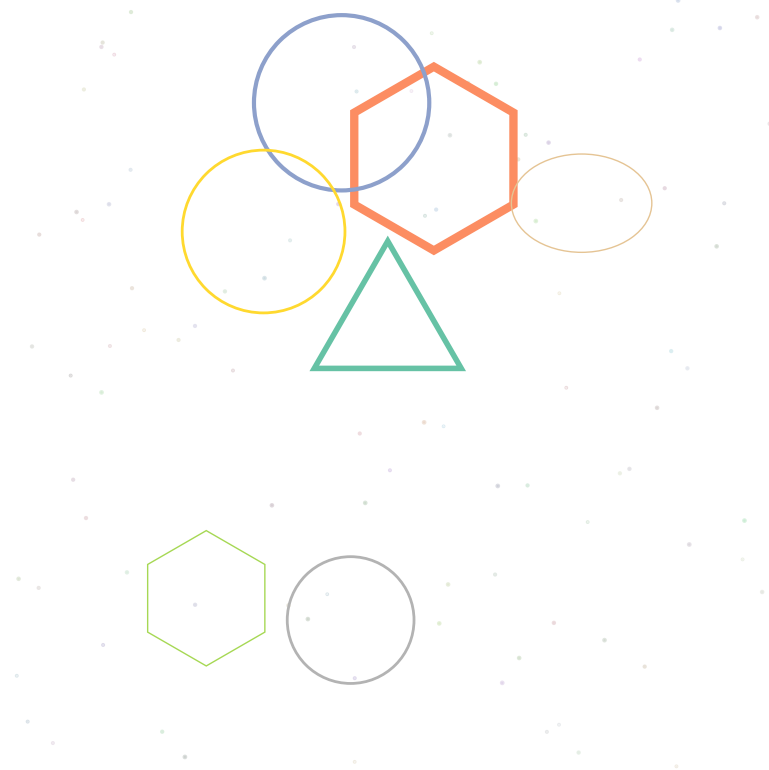[{"shape": "triangle", "thickness": 2, "radius": 0.55, "center": [0.504, 0.577]}, {"shape": "hexagon", "thickness": 3, "radius": 0.6, "center": [0.563, 0.794]}, {"shape": "circle", "thickness": 1.5, "radius": 0.57, "center": [0.444, 0.867]}, {"shape": "hexagon", "thickness": 0.5, "radius": 0.44, "center": [0.268, 0.223]}, {"shape": "circle", "thickness": 1, "radius": 0.53, "center": [0.342, 0.699]}, {"shape": "oval", "thickness": 0.5, "radius": 0.46, "center": [0.755, 0.736]}, {"shape": "circle", "thickness": 1, "radius": 0.41, "center": [0.455, 0.195]}]